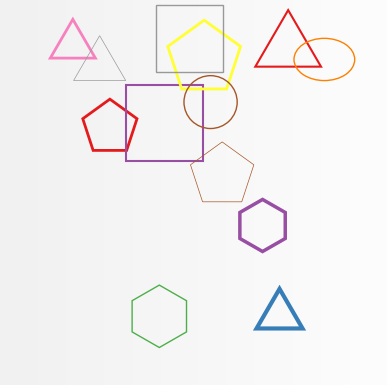[{"shape": "pentagon", "thickness": 2, "radius": 0.37, "center": [0.284, 0.669]}, {"shape": "triangle", "thickness": 1.5, "radius": 0.49, "center": [0.744, 0.876]}, {"shape": "triangle", "thickness": 3, "radius": 0.34, "center": [0.721, 0.181]}, {"shape": "hexagon", "thickness": 1, "radius": 0.41, "center": [0.411, 0.178]}, {"shape": "hexagon", "thickness": 2.5, "radius": 0.34, "center": [0.678, 0.414]}, {"shape": "square", "thickness": 1.5, "radius": 0.5, "center": [0.425, 0.681]}, {"shape": "oval", "thickness": 1, "radius": 0.39, "center": [0.837, 0.846]}, {"shape": "pentagon", "thickness": 2, "radius": 0.49, "center": [0.527, 0.849]}, {"shape": "pentagon", "thickness": 0.5, "radius": 0.43, "center": [0.573, 0.545]}, {"shape": "circle", "thickness": 1, "radius": 0.34, "center": [0.543, 0.735]}, {"shape": "triangle", "thickness": 2, "radius": 0.34, "center": [0.188, 0.883]}, {"shape": "triangle", "thickness": 0.5, "radius": 0.39, "center": [0.257, 0.83]}, {"shape": "square", "thickness": 1, "radius": 0.44, "center": [0.488, 0.899]}]